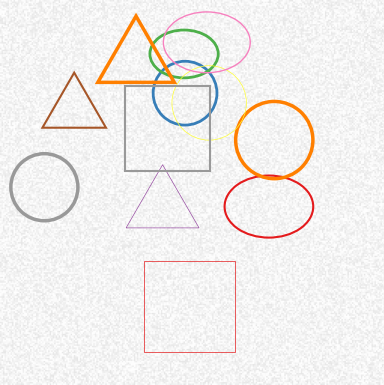[{"shape": "oval", "thickness": 1.5, "radius": 0.58, "center": [0.698, 0.463]}, {"shape": "square", "thickness": 0.5, "radius": 0.59, "center": [0.492, 0.204]}, {"shape": "circle", "thickness": 2, "radius": 0.41, "center": [0.481, 0.758]}, {"shape": "oval", "thickness": 2, "radius": 0.44, "center": [0.478, 0.86]}, {"shape": "triangle", "thickness": 0.5, "radius": 0.55, "center": [0.422, 0.463]}, {"shape": "triangle", "thickness": 2.5, "radius": 0.57, "center": [0.353, 0.843]}, {"shape": "circle", "thickness": 2.5, "radius": 0.5, "center": [0.712, 0.636]}, {"shape": "circle", "thickness": 0.5, "radius": 0.48, "center": [0.543, 0.733]}, {"shape": "triangle", "thickness": 1.5, "radius": 0.48, "center": [0.193, 0.716]}, {"shape": "oval", "thickness": 1, "radius": 0.56, "center": [0.537, 0.89]}, {"shape": "square", "thickness": 1.5, "radius": 0.55, "center": [0.435, 0.667]}, {"shape": "circle", "thickness": 2.5, "radius": 0.44, "center": [0.115, 0.514]}]